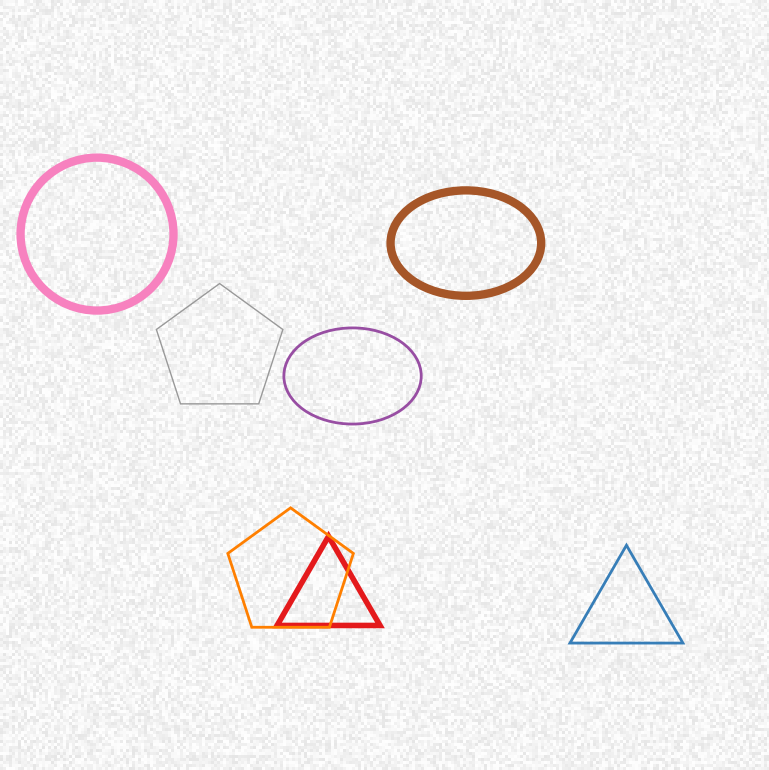[{"shape": "triangle", "thickness": 2, "radius": 0.39, "center": [0.427, 0.226]}, {"shape": "triangle", "thickness": 1, "radius": 0.42, "center": [0.814, 0.207]}, {"shape": "oval", "thickness": 1, "radius": 0.45, "center": [0.458, 0.512]}, {"shape": "pentagon", "thickness": 1, "radius": 0.43, "center": [0.377, 0.255]}, {"shape": "oval", "thickness": 3, "radius": 0.49, "center": [0.605, 0.684]}, {"shape": "circle", "thickness": 3, "radius": 0.5, "center": [0.126, 0.696]}, {"shape": "pentagon", "thickness": 0.5, "radius": 0.43, "center": [0.285, 0.545]}]